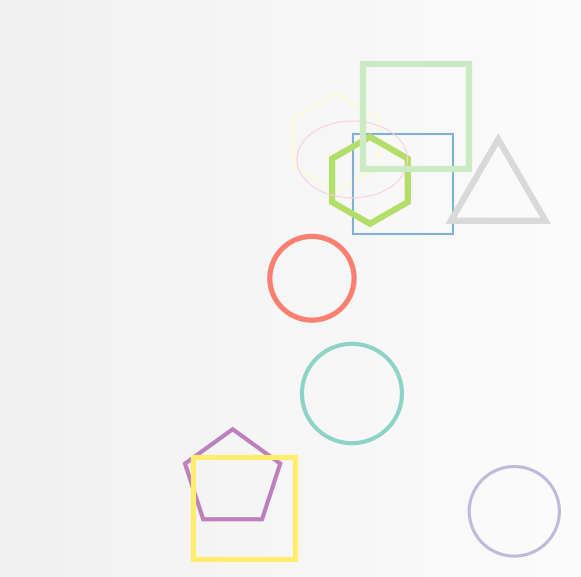[{"shape": "circle", "thickness": 2, "radius": 0.43, "center": [0.605, 0.318]}, {"shape": "hexagon", "thickness": 0.5, "radius": 0.42, "center": [0.579, 0.752]}, {"shape": "circle", "thickness": 1.5, "radius": 0.39, "center": [0.885, 0.114]}, {"shape": "circle", "thickness": 2.5, "radius": 0.36, "center": [0.537, 0.517]}, {"shape": "square", "thickness": 1, "radius": 0.43, "center": [0.693, 0.681]}, {"shape": "hexagon", "thickness": 3, "radius": 0.38, "center": [0.636, 0.687]}, {"shape": "oval", "thickness": 0.5, "radius": 0.48, "center": [0.606, 0.723]}, {"shape": "triangle", "thickness": 3, "radius": 0.47, "center": [0.857, 0.664]}, {"shape": "pentagon", "thickness": 2, "radius": 0.43, "center": [0.4, 0.17]}, {"shape": "square", "thickness": 3, "radius": 0.46, "center": [0.716, 0.798]}, {"shape": "square", "thickness": 2.5, "radius": 0.44, "center": [0.42, 0.12]}]